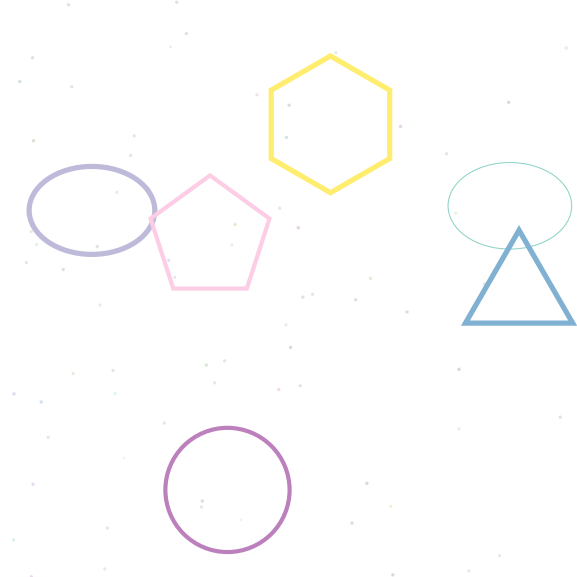[{"shape": "oval", "thickness": 0.5, "radius": 0.54, "center": [0.883, 0.643]}, {"shape": "oval", "thickness": 2.5, "radius": 0.54, "center": [0.159, 0.635]}, {"shape": "triangle", "thickness": 2.5, "radius": 0.54, "center": [0.899, 0.493]}, {"shape": "pentagon", "thickness": 2, "radius": 0.54, "center": [0.364, 0.587]}, {"shape": "circle", "thickness": 2, "radius": 0.54, "center": [0.394, 0.151]}, {"shape": "hexagon", "thickness": 2.5, "radius": 0.59, "center": [0.572, 0.784]}]